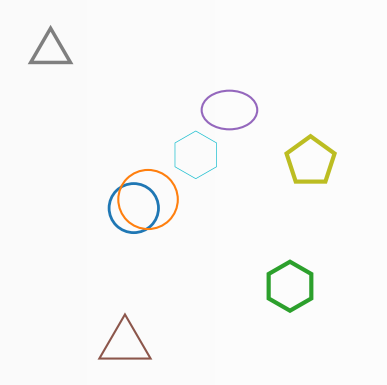[{"shape": "circle", "thickness": 2, "radius": 0.32, "center": [0.345, 0.459]}, {"shape": "circle", "thickness": 1.5, "radius": 0.38, "center": [0.382, 0.482]}, {"shape": "hexagon", "thickness": 3, "radius": 0.32, "center": [0.748, 0.257]}, {"shape": "oval", "thickness": 1.5, "radius": 0.36, "center": [0.592, 0.714]}, {"shape": "triangle", "thickness": 1.5, "radius": 0.38, "center": [0.322, 0.107]}, {"shape": "triangle", "thickness": 2.5, "radius": 0.3, "center": [0.131, 0.867]}, {"shape": "pentagon", "thickness": 3, "radius": 0.33, "center": [0.801, 0.581]}, {"shape": "hexagon", "thickness": 0.5, "radius": 0.31, "center": [0.505, 0.598]}]